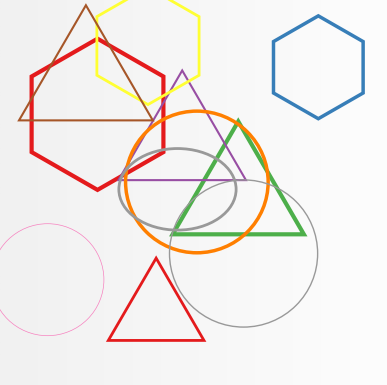[{"shape": "triangle", "thickness": 2, "radius": 0.71, "center": [0.403, 0.187]}, {"shape": "hexagon", "thickness": 3, "radius": 0.98, "center": [0.252, 0.703]}, {"shape": "hexagon", "thickness": 2.5, "radius": 0.67, "center": [0.821, 0.825]}, {"shape": "triangle", "thickness": 3, "radius": 0.98, "center": [0.615, 0.489]}, {"shape": "triangle", "thickness": 1.5, "radius": 0.95, "center": [0.47, 0.627]}, {"shape": "circle", "thickness": 2.5, "radius": 0.92, "center": [0.508, 0.527]}, {"shape": "hexagon", "thickness": 2, "radius": 0.76, "center": [0.382, 0.881]}, {"shape": "triangle", "thickness": 1.5, "radius": 1.0, "center": [0.222, 0.787]}, {"shape": "circle", "thickness": 0.5, "radius": 0.73, "center": [0.123, 0.274]}, {"shape": "circle", "thickness": 1, "radius": 0.96, "center": [0.629, 0.342]}, {"shape": "oval", "thickness": 2, "radius": 0.76, "center": [0.458, 0.508]}]